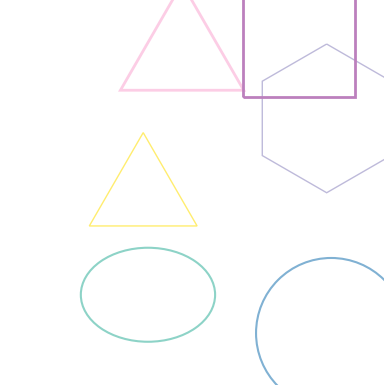[{"shape": "oval", "thickness": 1.5, "radius": 0.87, "center": [0.384, 0.234]}, {"shape": "hexagon", "thickness": 1, "radius": 0.97, "center": [0.848, 0.693]}, {"shape": "circle", "thickness": 1.5, "radius": 0.98, "center": [0.86, 0.135]}, {"shape": "triangle", "thickness": 2, "radius": 0.92, "center": [0.473, 0.858]}, {"shape": "square", "thickness": 2, "radius": 0.72, "center": [0.777, 0.892]}, {"shape": "triangle", "thickness": 1, "radius": 0.81, "center": [0.372, 0.494]}]